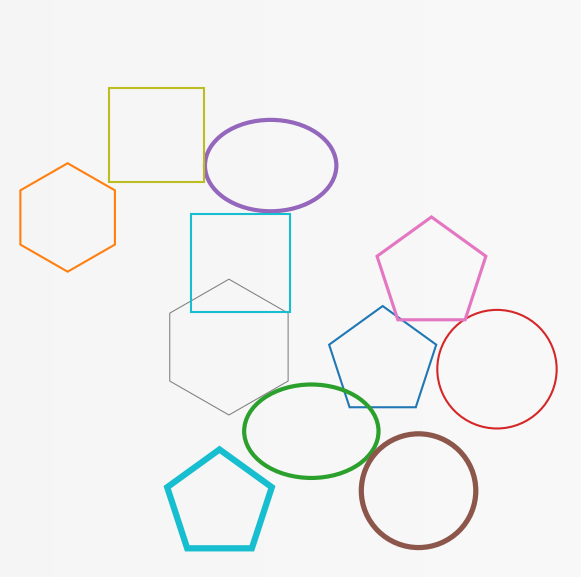[{"shape": "pentagon", "thickness": 1, "radius": 0.48, "center": [0.658, 0.372]}, {"shape": "hexagon", "thickness": 1, "radius": 0.47, "center": [0.116, 0.623]}, {"shape": "oval", "thickness": 2, "radius": 0.58, "center": [0.536, 0.252]}, {"shape": "circle", "thickness": 1, "radius": 0.51, "center": [0.855, 0.36]}, {"shape": "oval", "thickness": 2, "radius": 0.57, "center": [0.466, 0.712]}, {"shape": "circle", "thickness": 2.5, "radius": 0.49, "center": [0.72, 0.149]}, {"shape": "pentagon", "thickness": 1.5, "radius": 0.49, "center": [0.742, 0.525]}, {"shape": "hexagon", "thickness": 0.5, "radius": 0.59, "center": [0.394, 0.398]}, {"shape": "square", "thickness": 1, "radius": 0.41, "center": [0.269, 0.765]}, {"shape": "square", "thickness": 1, "radius": 0.43, "center": [0.414, 0.544]}, {"shape": "pentagon", "thickness": 3, "radius": 0.47, "center": [0.378, 0.126]}]